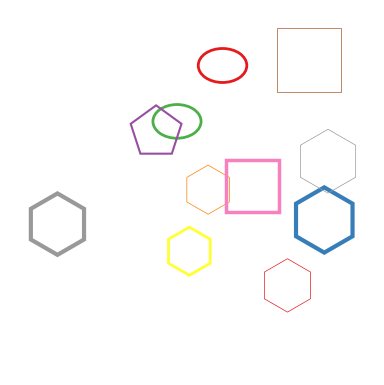[{"shape": "oval", "thickness": 2, "radius": 0.32, "center": [0.578, 0.83]}, {"shape": "hexagon", "thickness": 0.5, "radius": 0.35, "center": [0.747, 0.259]}, {"shape": "hexagon", "thickness": 3, "radius": 0.42, "center": [0.842, 0.429]}, {"shape": "oval", "thickness": 2, "radius": 0.31, "center": [0.46, 0.685]}, {"shape": "pentagon", "thickness": 1.5, "radius": 0.35, "center": [0.405, 0.657]}, {"shape": "hexagon", "thickness": 0.5, "radius": 0.32, "center": [0.541, 0.507]}, {"shape": "hexagon", "thickness": 2, "radius": 0.31, "center": [0.492, 0.347]}, {"shape": "square", "thickness": 0.5, "radius": 0.42, "center": [0.803, 0.844]}, {"shape": "square", "thickness": 2.5, "radius": 0.34, "center": [0.656, 0.517]}, {"shape": "hexagon", "thickness": 0.5, "radius": 0.41, "center": [0.852, 0.581]}, {"shape": "hexagon", "thickness": 3, "radius": 0.4, "center": [0.149, 0.418]}]